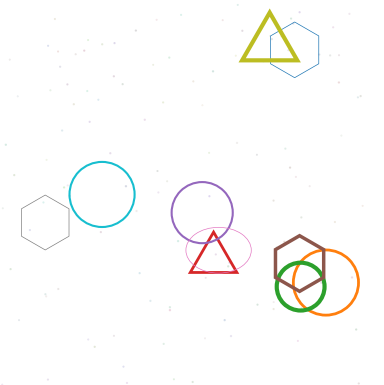[{"shape": "hexagon", "thickness": 0.5, "radius": 0.36, "center": [0.765, 0.871]}, {"shape": "circle", "thickness": 2, "radius": 0.42, "center": [0.847, 0.266]}, {"shape": "circle", "thickness": 3, "radius": 0.31, "center": [0.781, 0.256]}, {"shape": "triangle", "thickness": 2, "radius": 0.35, "center": [0.555, 0.327]}, {"shape": "circle", "thickness": 1.5, "radius": 0.4, "center": [0.525, 0.448]}, {"shape": "hexagon", "thickness": 2.5, "radius": 0.36, "center": [0.778, 0.316]}, {"shape": "oval", "thickness": 0.5, "radius": 0.42, "center": [0.568, 0.35]}, {"shape": "hexagon", "thickness": 0.5, "radius": 0.36, "center": [0.117, 0.422]}, {"shape": "triangle", "thickness": 3, "radius": 0.41, "center": [0.701, 0.885]}, {"shape": "circle", "thickness": 1.5, "radius": 0.42, "center": [0.265, 0.495]}]